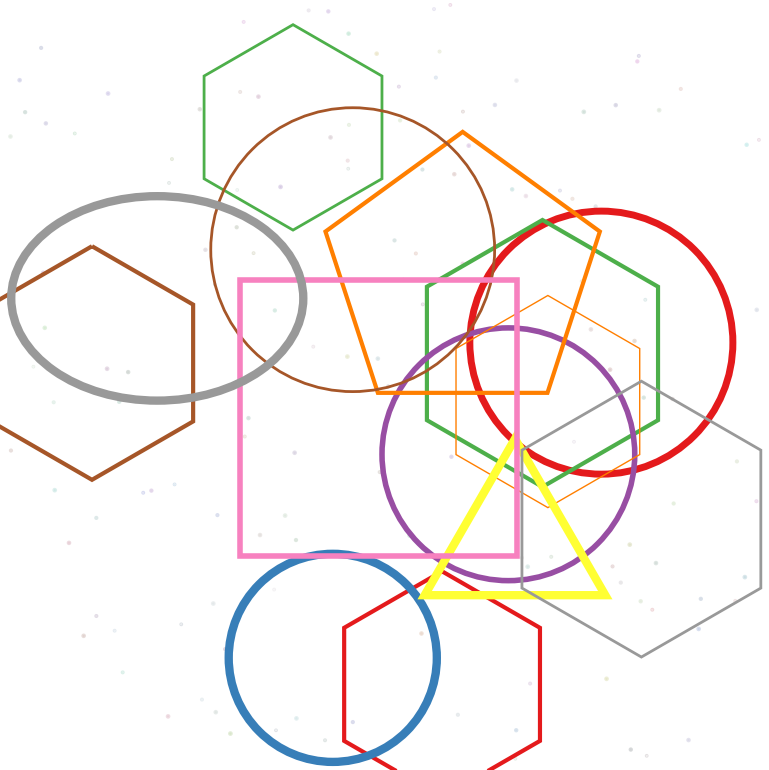[{"shape": "circle", "thickness": 2.5, "radius": 0.85, "center": [0.781, 0.555]}, {"shape": "hexagon", "thickness": 1.5, "radius": 0.73, "center": [0.574, 0.111]}, {"shape": "circle", "thickness": 3, "radius": 0.68, "center": [0.432, 0.146]}, {"shape": "hexagon", "thickness": 1, "radius": 0.67, "center": [0.381, 0.835]}, {"shape": "hexagon", "thickness": 1.5, "radius": 0.87, "center": [0.705, 0.541]}, {"shape": "circle", "thickness": 2, "radius": 0.82, "center": [0.66, 0.41]}, {"shape": "pentagon", "thickness": 1.5, "radius": 0.94, "center": [0.601, 0.641]}, {"shape": "hexagon", "thickness": 0.5, "radius": 0.69, "center": [0.712, 0.478]}, {"shape": "triangle", "thickness": 3, "radius": 0.68, "center": [0.669, 0.295]}, {"shape": "hexagon", "thickness": 1.5, "radius": 0.76, "center": [0.119, 0.529]}, {"shape": "circle", "thickness": 1, "radius": 0.92, "center": [0.458, 0.676]}, {"shape": "square", "thickness": 2, "radius": 0.9, "center": [0.491, 0.457]}, {"shape": "oval", "thickness": 3, "radius": 0.95, "center": [0.204, 0.612]}, {"shape": "hexagon", "thickness": 1, "radius": 0.9, "center": [0.833, 0.326]}]